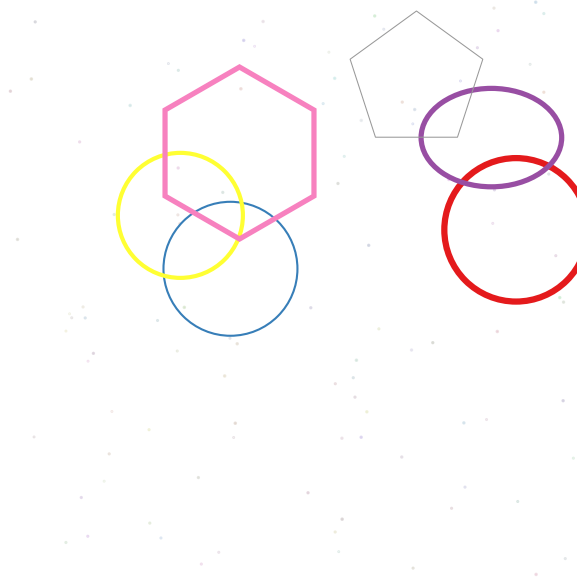[{"shape": "circle", "thickness": 3, "radius": 0.62, "center": [0.894, 0.601]}, {"shape": "circle", "thickness": 1, "radius": 0.58, "center": [0.399, 0.534]}, {"shape": "oval", "thickness": 2.5, "radius": 0.61, "center": [0.851, 0.761]}, {"shape": "circle", "thickness": 2, "radius": 0.54, "center": [0.312, 0.626]}, {"shape": "hexagon", "thickness": 2.5, "radius": 0.74, "center": [0.415, 0.734]}, {"shape": "pentagon", "thickness": 0.5, "radius": 0.6, "center": [0.721, 0.859]}]